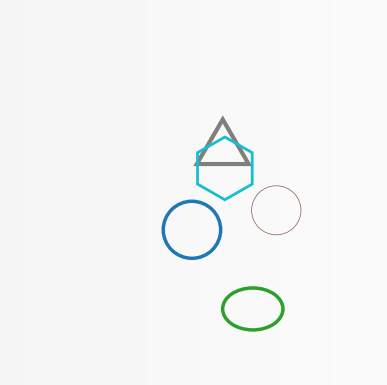[{"shape": "circle", "thickness": 2.5, "radius": 0.37, "center": [0.495, 0.403]}, {"shape": "oval", "thickness": 2.5, "radius": 0.39, "center": [0.652, 0.198]}, {"shape": "circle", "thickness": 0.5, "radius": 0.32, "center": [0.713, 0.454]}, {"shape": "triangle", "thickness": 3, "radius": 0.39, "center": [0.575, 0.613]}, {"shape": "hexagon", "thickness": 2, "radius": 0.41, "center": [0.58, 0.563]}]